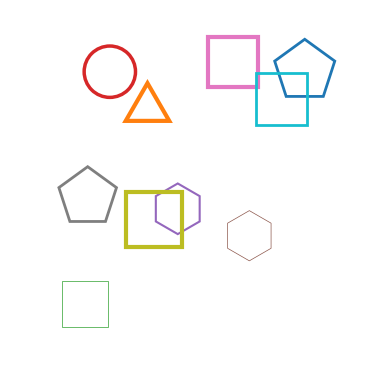[{"shape": "pentagon", "thickness": 2, "radius": 0.41, "center": [0.791, 0.816]}, {"shape": "triangle", "thickness": 3, "radius": 0.33, "center": [0.383, 0.719]}, {"shape": "square", "thickness": 0.5, "radius": 0.3, "center": [0.22, 0.211]}, {"shape": "circle", "thickness": 2.5, "radius": 0.33, "center": [0.285, 0.814]}, {"shape": "hexagon", "thickness": 1.5, "radius": 0.33, "center": [0.462, 0.458]}, {"shape": "hexagon", "thickness": 0.5, "radius": 0.33, "center": [0.648, 0.388]}, {"shape": "square", "thickness": 3, "radius": 0.32, "center": [0.606, 0.839]}, {"shape": "pentagon", "thickness": 2, "radius": 0.39, "center": [0.228, 0.488]}, {"shape": "square", "thickness": 3, "radius": 0.36, "center": [0.4, 0.43]}, {"shape": "square", "thickness": 2, "radius": 0.33, "center": [0.731, 0.742]}]